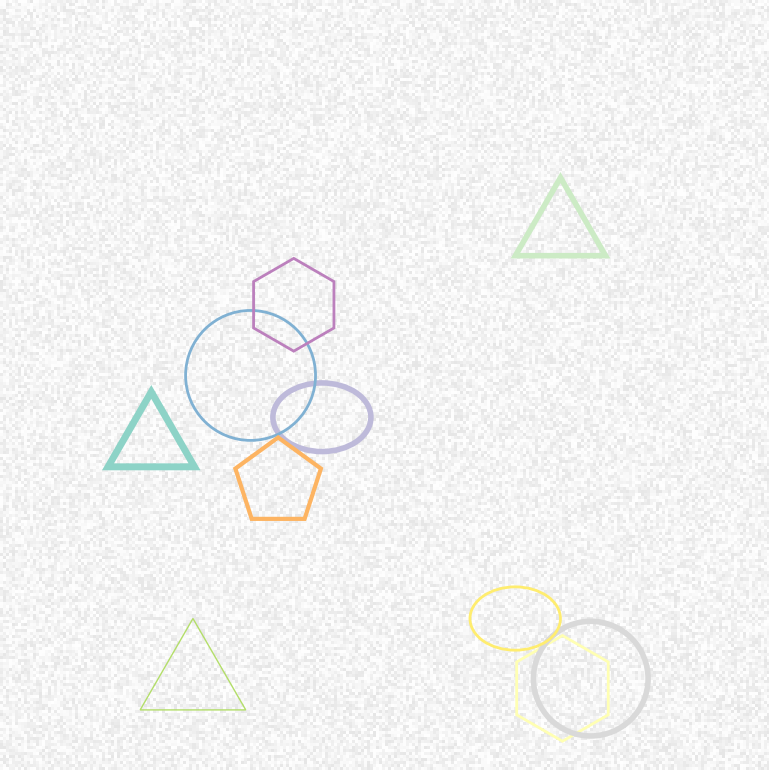[{"shape": "triangle", "thickness": 2.5, "radius": 0.32, "center": [0.196, 0.426]}, {"shape": "hexagon", "thickness": 1, "radius": 0.34, "center": [0.73, 0.106]}, {"shape": "oval", "thickness": 2, "radius": 0.32, "center": [0.418, 0.458]}, {"shape": "circle", "thickness": 1, "radius": 0.42, "center": [0.325, 0.512]}, {"shape": "pentagon", "thickness": 1.5, "radius": 0.29, "center": [0.361, 0.373]}, {"shape": "triangle", "thickness": 0.5, "radius": 0.4, "center": [0.251, 0.118]}, {"shape": "circle", "thickness": 2, "radius": 0.37, "center": [0.767, 0.119]}, {"shape": "hexagon", "thickness": 1, "radius": 0.3, "center": [0.382, 0.604]}, {"shape": "triangle", "thickness": 2, "radius": 0.34, "center": [0.728, 0.702]}, {"shape": "oval", "thickness": 1, "radius": 0.29, "center": [0.669, 0.197]}]